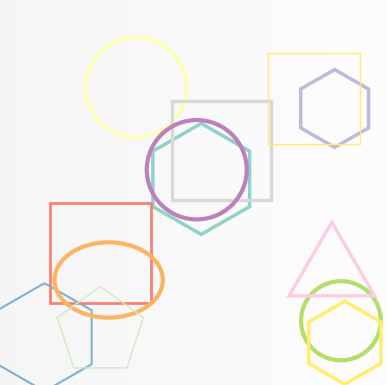[{"shape": "hexagon", "thickness": 2.5, "radius": 0.72, "center": [0.519, 0.535]}, {"shape": "circle", "thickness": 2.5, "radius": 0.65, "center": [0.351, 0.773]}, {"shape": "hexagon", "thickness": 2.5, "radius": 0.51, "center": [0.864, 0.718]}, {"shape": "square", "thickness": 2, "radius": 0.65, "center": [0.259, 0.342]}, {"shape": "hexagon", "thickness": 1.5, "radius": 0.7, "center": [0.115, 0.124]}, {"shape": "oval", "thickness": 3, "radius": 0.7, "center": [0.28, 0.273]}, {"shape": "circle", "thickness": 3, "radius": 0.51, "center": [0.88, 0.167]}, {"shape": "triangle", "thickness": 2.5, "radius": 0.64, "center": [0.856, 0.295]}, {"shape": "square", "thickness": 2.5, "radius": 0.64, "center": [0.572, 0.609]}, {"shape": "circle", "thickness": 3, "radius": 0.64, "center": [0.508, 0.559]}, {"shape": "pentagon", "thickness": 1, "radius": 0.58, "center": [0.259, 0.139]}, {"shape": "hexagon", "thickness": 2.5, "radius": 0.54, "center": [0.89, 0.11]}, {"shape": "square", "thickness": 1, "radius": 0.6, "center": [0.811, 0.744]}]